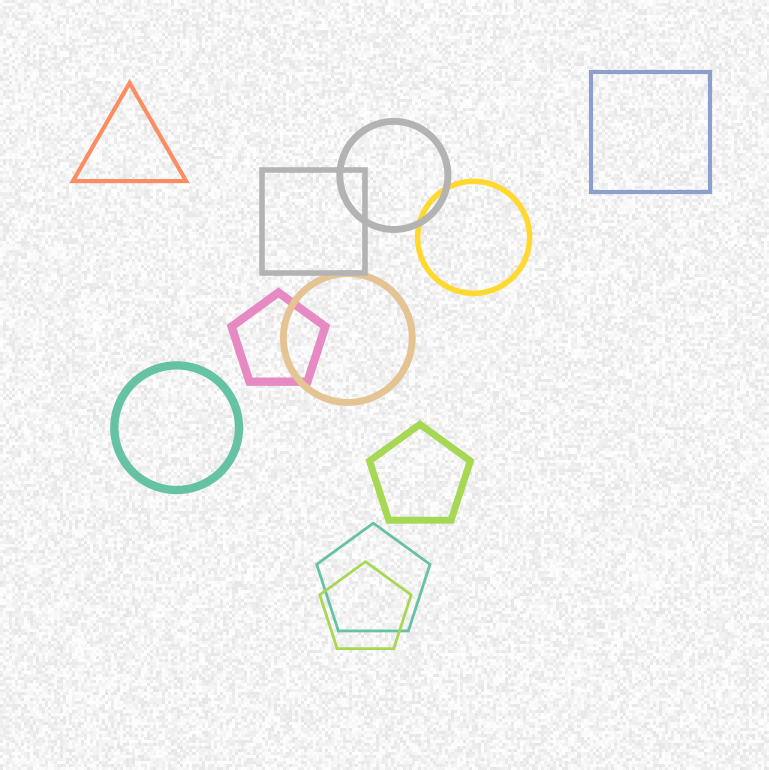[{"shape": "circle", "thickness": 3, "radius": 0.4, "center": [0.229, 0.445]}, {"shape": "pentagon", "thickness": 1, "radius": 0.39, "center": [0.485, 0.243]}, {"shape": "triangle", "thickness": 1.5, "radius": 0.42, "center": [0.168, 0.807]}, {"shape": "square", "thickness": 1.5, "radius": 0.39, "center": [0.845, 0.829]}, {"shape": "pentagon", "thickness": 3, "radius": 0.32, "center": [0.362, 0.556]}, {"shape": "pentagon", "thickness": 1, "radius": 0.31, "center": [0.475, 0.208]}, {"shape": "pentagon", "thickness": 2.5, "radius": 0.34, "center": [0.545, 0.38]}, {"shape": "circle", "thickness": 2, "radius": 0.36, "center": [0.615, 0.692]}, {"shape": "circle", "thickness": 2.5, "radius": 0.42, "center": [0.452, 0.561]}, {"shape": "circle", "thickness": 2.5, "radius": 0.35, "center": [0.512, 0.772]}, {"shape": "square", "thickness": 2, "radius": 0.33, "center": [0.407, 0.712]}]